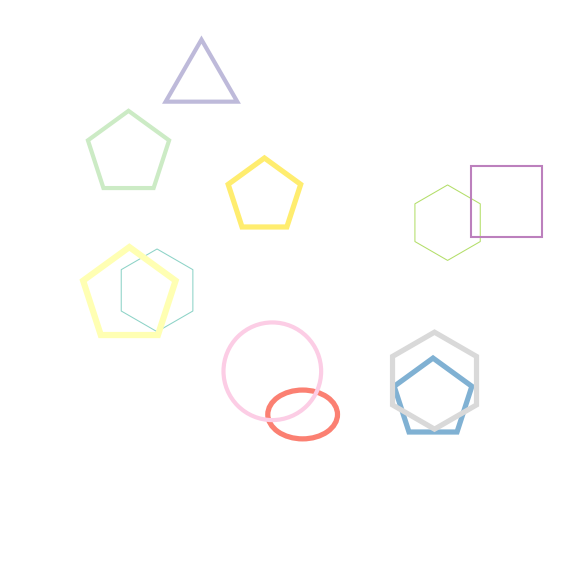[{"shape": "hexagon", "thickness": 0.5, "radius": 0.36, "center": [0.272, 0.496]}, {"shape": "pentagon", "thickness": 3, "radius": 0.42, "center": [0.224, 0.487]}, {"shape": "triangle", "thickness": 2, "radius": 0.36, "center": [0.349, 0.859]}, {"shape": "oval", "thickness": 2.5, "radius": 0.3, "center": [0.524, 0.281]}, {"shape": "pentagon", "thickness": 2.5, "radius": 0.35, "center": [0.75, 0.308]}, {"shape": "hexagon", "thickness": 0.5, "radius": 0.33, "center": [0.775, 0.614]}, {"shape": "circle", "thickness": 2, "radius": 0.42, "center": [0.472, 0.356]}, {"shape": "hexagon", "thickness": 2.5, "radius": 0.42, "center": [0.752, 0.34]}, {"shape": "square", "thickness": 1, "radius": 0.31, "center": [0.877, 0.651]}, {"shape": "pentagon", "thickness": 2, "radius": 0.37, "center": [0.223, 0.733]}, {"shape": "pentagon", "thickness": 2.5, "radius": 0.33, "center": [0.458, 0.659]}]